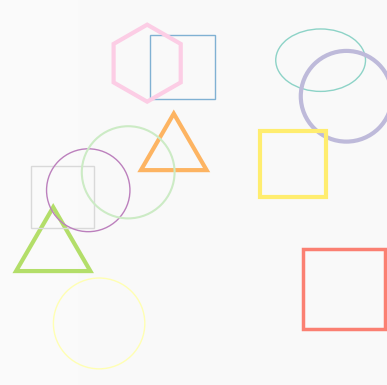[{"shape": "oval", "thickness": 1, "radius": 0.58, "center": [0.827, 0.844]}, {"shape": "circle", "thickness": 1, "radius": 0.59, "center": [0.256, 0.16]}, {"shape": "circle", "thickness": 3, "radius": 0.59, "center": [0.894, 0.75]}, {"shape": "square", "thickness": 2.5, "radius": 0.52, "center": [0.888, 0.249]}, {"shape": "square", "thickness": 1, "radius": 0.42, "center": [0.47, 0.826]}, {"shape": "triangle", "thickness": 3, "radius": 0.49, "center": [0.448, 0.607]}, {"shape": "triangle", "thickness": 3, "radius": 0.55, "center": [0.137, 0.351]}, {"shape": "hexagon", "thickness": 3, "radius": 0.5, "center": [0.38, 0.836]}, {"shape": "square", "thickness": 1, "radius": 0.41, "center": [0.161, 0.489]}, {"shape": "circle", "thickness": 1, "radius": 0.54, "center": [0.228, 0.506]}, {"shape": "circle", "thickness": 1.5, "radius": 0.6, "center": [0.331, 0.552]}, {"shape": "square", "thickness": 3, "radius": 0.43, "center": [0.756, 0.574]}]